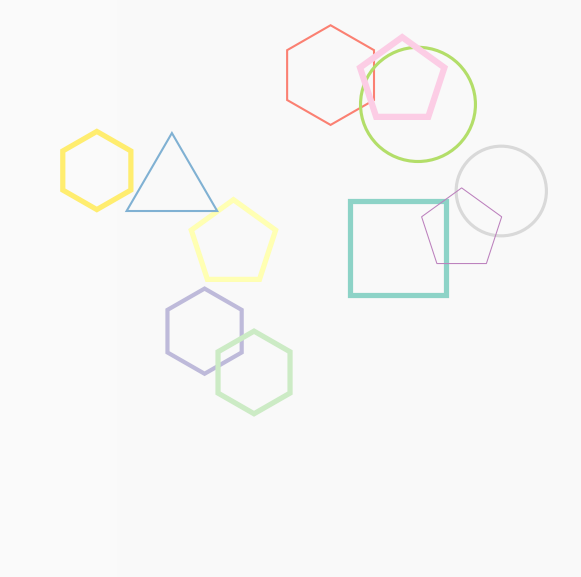[{"shape": "square", "thickness": 2.5, "radius": 0.41, "center": [0.684, 0.57]}, {"shape": "pentagon", "thickness": 2.5, "radius": 0.38, "center": [0.402, 0.577]}, {"shape": "hexagon", "thickness": 2, "radius": 0.37, "center": [0.352, 0.426]}, {"shape": "hexagon", "thickness": 1, "radius": 0.43, "center": [0.569, 0.869]}, {"shape": "triangle", "thickness": 1, "radius": 0.45, "center": [0.296, 0.679]}, {"shape": "circle", "thickness": 1.5, "radius": 0.49, "center": [0.719, 0.818]}, {"shape": "pentagon", "thickness": 3, "radius": 0.38, "center": [0.692, 0.858]}, {"shape": "circle", "thickness": 1.5, "radius": 0.39, "center": [0.862, 0.668]}, {"shape": "pentagon", "thickness": 0.5, "radius": 0.36, "center": [0.794, 0.601]}, {"shape": "hexagon", "thickness": 2.5, "radius": 0.36, "center": [0.437, 0.354]}, {"shape": "hexagon", "thickness": 2.5, "radius": 0.34, "center": [0.167, 0.704]}]